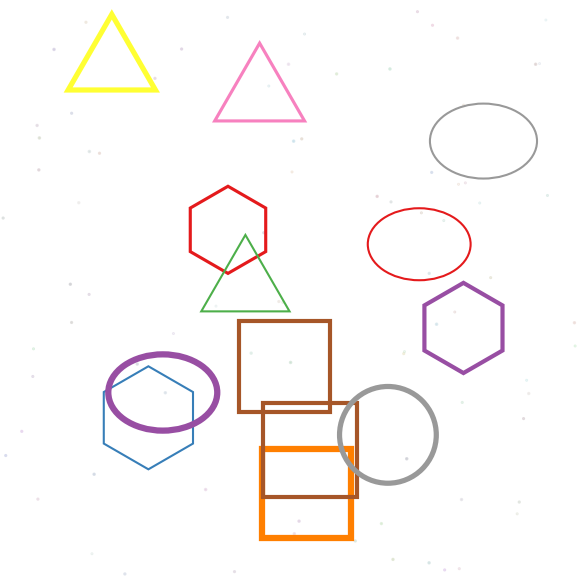[{"shape": "oval", "thickness": 1, "radius": 0.45, "center": [0.726, 0.576]}, {"shape": "hexagon", "thickness": 1.5, "radius": 0.38, "center": [0.395, 0.601]}, {"shape": "hexagon", "thickness": 1, "radius": 0.45, "center": [0.257, 0.276]}, {"shape": "triangle", "thickness": 1, "radius": 0.44, "center": [0.425, 0.504]}, {"shape": "hexagon", "thickness": 2, "radius": 0.39, "center": [0.803, 0.431]}, {"shape": "oval", "thickness": 3, "radius": 0.47, "center": [0.282, 0.32]}, {"shape": "square", "thickness": 3, "radius": 0.39, "center": [0.531, 0.145]}, {"shape": "triangle", "thickness": 2.5, "radius": 0.44, "center": [0.194, 0.887]}, {"shape": "square", "thickness": 2, "radius": 0.39, "center": [0.493, 0.364]}, {"shape": "square", "thickness": 2, "radius": 0.41, "center": [0.537, 0.22]}, {"shape": "triangle", "thickness": 1.5, "radius": 0.45, "center": [0.45, 0.835]}, {"shape": "oval", "thickness": 1, "radius": 0.46, "center": [0.837, 0.755]}, {"shape": "circle", "thickness": 2.5, "radius": 0.42, "center": [0.672, 0.246]}]